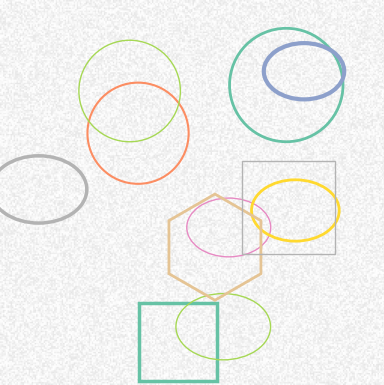[{"shape": "circle", "thickness": 2, "radius": 0.74, "center": [0.744, 0.779]}, {"shape": "square", "thickness": 2.5, "radius": 0.5, "center": [0.462, 0.112]}, {"shape": "circle", "thickness": 1.5, "radius": 0.66, "center": [0.359, 0.654]}, {"shape": "oval", "thickness": 3, "radius": 0.52, "center": [0.79, 0.815]}, {"shape": "oval", "thickness": 1, "radius": 0.55, "center": [0.594, 0.409]}, {"shape": "circle", "thickness": 1, "radius": 0.66, "center": [0.337, 0.764]}, {"shape": "oval", "thickness": 1, "radius": 0.61, "center": [0.58, 0.151]}, {"shape": "oval", "thickness": 2, "radius": 0.57, "center": [0.767, 0.453]}, {"shape": "hexagon", "thickness": 2, "radius": 0.69, "center": [0.558, 0.358]}, {"shape": "square", "thickness": 1, "radius": 0.6, "center": [0.749, 0.461]}, {"shape": "oval", "thickness": 2.5, "radius": 0.62, "center": [0.101, 0.508]}]